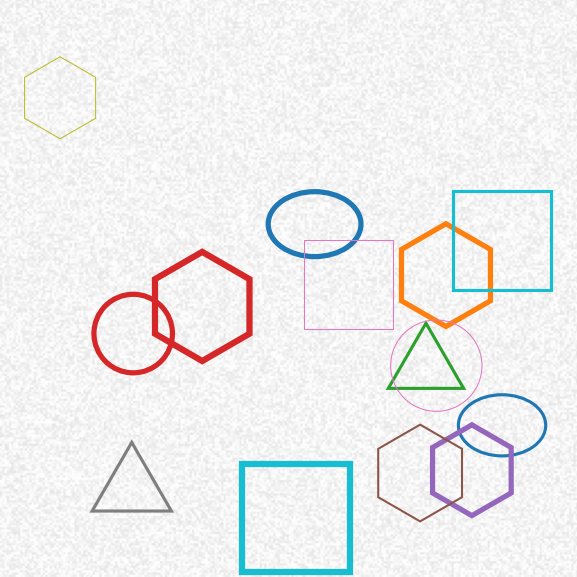[{"shape": "oval", "thickness": 2.5, "radius": 0.4, "center": [0.545, 0.611]}, {"shape": "oval", "thickness": 1.5, "radius": 0.38, "center": [0.869, 0.263]}, {"shape": "hexagon", "thickness": 2.5, "radius": 0.44, "center": [0.772, 0.523]}, {"shape": "triangle", "thickness": 1.5, "radius": 0.38, "center": [0.738, 0.364]}, {"shape": "circle", "thickness": 2.5, "radius": 0.34, "center": [0.231, 0.422]}, {"shape": "hexagon", "thickness": 3, "radius": 0.47, "center": [0.35, 0.469]}, {"shape": "hexagon", "thickness": 2.5, "radius": 0.39, "center": [0.817, 0.185]}, {"shape": "hexagon", "thickness": 1, "radius": 0.42, "center": [0.727, 0.18]}, {"shape": "circle", "thickness": 0.5, "radius": 0.4, "center": [0.756, 0.366]}, {"shape": "square", "thickness": 0.5, "radius": 0.39, "center": [0.604, 0.507]}, {"shape": "triangle", "thickness": 1.5, "radius": 0.4, "center": [0.228, 0.154]}, {"shape": "hexagon", "thickness": 0.5, "radius": 0.35, "center": [0.104, 0.83]}, {"shape": "square", "thickness": 1.5, "radius": 0.43, "center": [0.869, 0.583]}, {"shape": "square", "thickness": 3, "radius": 0.47, "center": [0.513, 0.102]}]